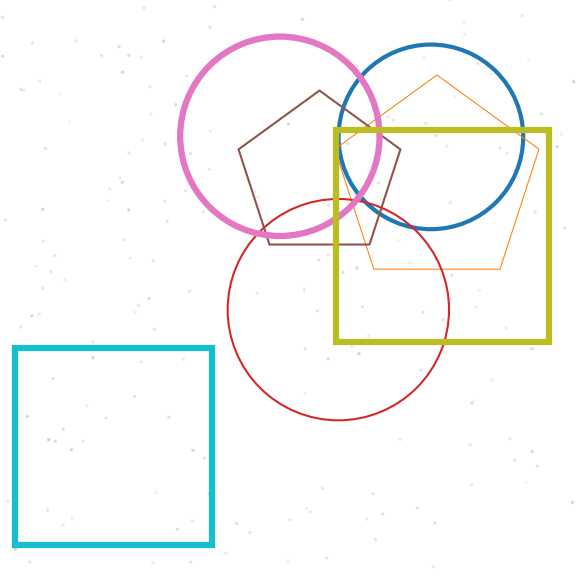[{"shape": "circle", "thickness": 2, "radius": 0.8, "center": [0.746, 0.762]}, {"shape": "pentagon", "thickness": 0.5, "radius": 0.93, "center": [0.757, 0.683]}, {"shape": "circle", "thickness": 1, "radius": 0.96, "center": [0.586, 0.463]}, {"shape": "pentagon", "thickness": 1, "radius": 0.74, "center": [0.553, 0.695]}, {"shape": "circle", "thickness": 3, "radius": 0.86, "center": [0.485, 0.763]}, {"shape": "square", "thickness": 3, "radius": 0.92, "center": [0.766, 0.591]}, {"shape": "square", "thickness": 3, "radius": 0.85, "center": [0.196, 0.226]}]